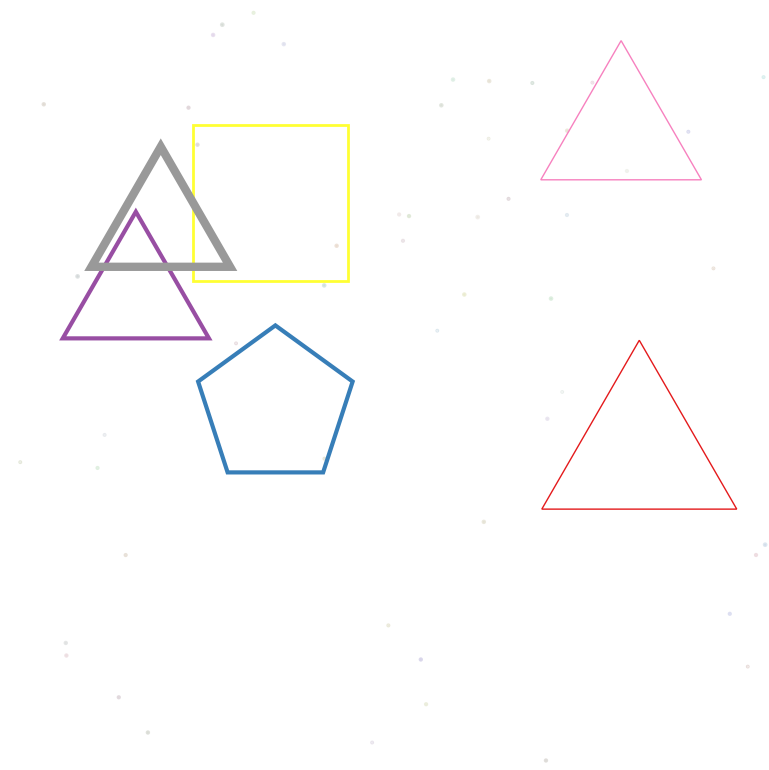[{"shape": "triangle", "thickness": 0.5, "radius": 0.73, "center": [0.83, 0.412]}, {"shape": "pentagon", "thickness": 1.5, "radius": 0.53, "center": [0.358, 0.472]}, {"shape": "triangle", "thickness": 1.5, "radius": 0.55, "center": [0.176, 0.615]}, {"shape": "square", "thickness": 1, "radius": 0.51, "center": [0.351, 0.737]}, {"shape": "triangle", "thickness": 0.5, "radius": 0.6, "center": [0.807, 0.827]}, {"shape": "triangle", "thickness": 3, "radius": 0.52, "center": [0.209, 0.705]}]